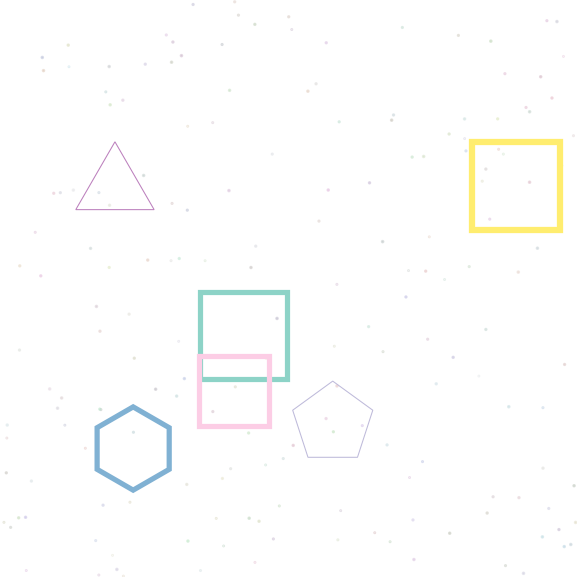[{"shape": "square", "thickness": 2.5, "radius": 0.38, "center": [0.421, 0.418]}, {"shape": "pentagon", "thickness": 0.5, "radius": 0.36, "center": [0.576, 0.266]}, {"shape": "hexagon", "thickness": 2.5, "radius": 0.36, "center": [0.231, 0.222]}, {"shape": "square", "thickness": 2.5, "radius": 0.3, "center": [0.405, 0.322]}, {"shape": "triangle", "thickness": 0.5, "radius": 0.39, "center": [0.199, 0.675]}, {"shape": "square", "thickness": 3, "radius": 0.38, "center": [0.893, 0.677]}]